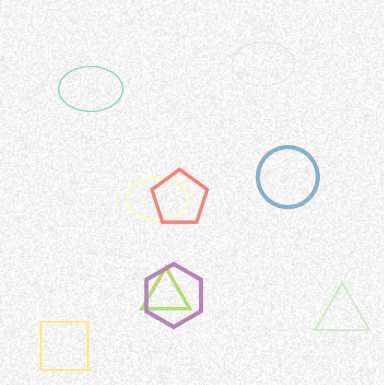[{"shape": "oval", "thickness": 1, "radius": 0.42, "center": [0.236, 0.769]}, {"shape": "oval", "thickness": 1.5, "radius": 0.39, "center": [0.409, 0.485]}, {"shape": "pentagon", "thickness": 2.5, "radius": 0.38, "center": [0.466, 0.484]}, {"shape": "circle", "thickness": 3, "radius": 0.39, "center": [0.748, 0.54]}, {"shape": "triangle", "thickness": 2.5, "radius": 0.36, "center": [0.431, 0.234]}, {"shape": "oval", "thickness": 0.5, "radius": 0.41, "center": [0.684, 0.834]}, {"shape": "hexagon", "thickness": 3, "radius": 0.41, "center": [0.451, 0.233]}, {"shape": "triangle", "thickness": 1.5, "radius": 0.41, "center": [0.889, 0.183]}, {"shape": "square", "thickness": 1.5, "radius": 0.31, "center": [0.168, 0.101]}]